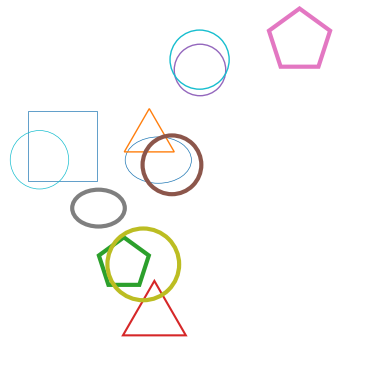[{"shape": "square", "thickness": 0.5, "radius": 0.45, "center": [0.162, 0.621]}, {"shape": "oval", "thickness": 0.5, "radius": 0.43, "center": [0.411, 0.584]}, {"shape": "triangle", "thickness": 1, "radius": 0.37, "center": [0.388, 0.643]}, {"shape": "pentagon", "thickness": 3, "radius": 0.34, "center": [0.322, 0.315]}, {"shape": "triangle", "thickness": 1.5, "radius": 0.47, "center": [0.401, 0.176]}, {"shape": "circle", "thickness": 1, "radius": 0.33, "center": [0.519, 0.818]}, {"shape": "circle", "thickness": 3, "radius": 0.38, "center": [0.447, 0.572]}, {"shape": "pentagon", "thickness": 3, "radius": 0.42, "center": [0.778, 0.894]}, {"shape": "oval", "thickness": 3, "radius": 0.34, "center": [0.256, 0.459]}, {"shape": "circle", "thickness": 3, "radius": 0.47, "center": [0.372, 0.313]}, {"shape": "circle", "thickness": 0.5, "radius": 0.38, "center": [0.103, 0.585]}, {"shape": "circle", "thickness": 1, "radius": 0.38, "center": [0.518, 0.845]}]